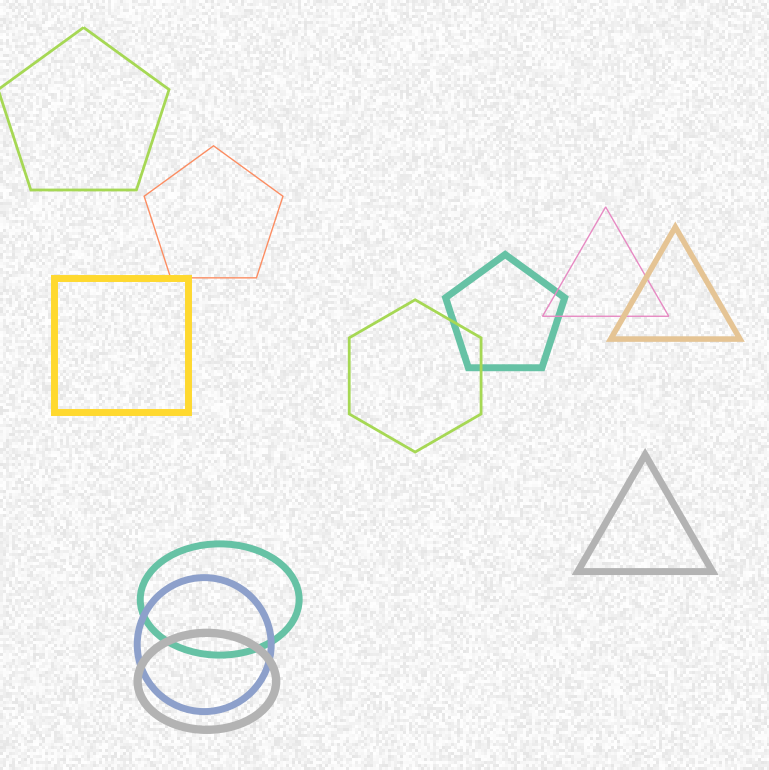[{"shape": "pentagon", "thickness": 2.5, "radius": 0.41, "center": [0.656, 0.588]}, {"shape": "oval", "thickness": 2.5, "radius": 0.52, "center": [0.285, 0.221]}, {"shape": "pentagon", "thickness": 0.5, "radius": 0.47, "center": [0.277, 0.716]}, {"shape": "circle", "thickness": 2.5, "radius": 0.43, "center": [0.265, 0.163]}, {"shape": "triangle", "thickness": 0.5, "radius": 0.47, "center": [0.787, 0.637]}, {"shape": "pentagon", "thickness": 1, "radius": 0.58, "center": [0.109, 0.848]}, {"shape": "hexagon", "thickness": 1, "radius": 0.49, "center": [0.539, 0.512]}, {"shape": "square", "thickness": 2.5, "radius": 0.43, "center": [0.157, 0.552]}, {"shape": "triangle", "thickness": 2, "radius": 0.48, "center": [0.877, 0.608]}, {"shape": "oval", "thickness": 3, "radius": 0.45, "center": [0.269, 0.115]}, {"shape": "triangle", "thickness": 2.5, "radius": 0.51, "center": [0.838, 0.308]}]